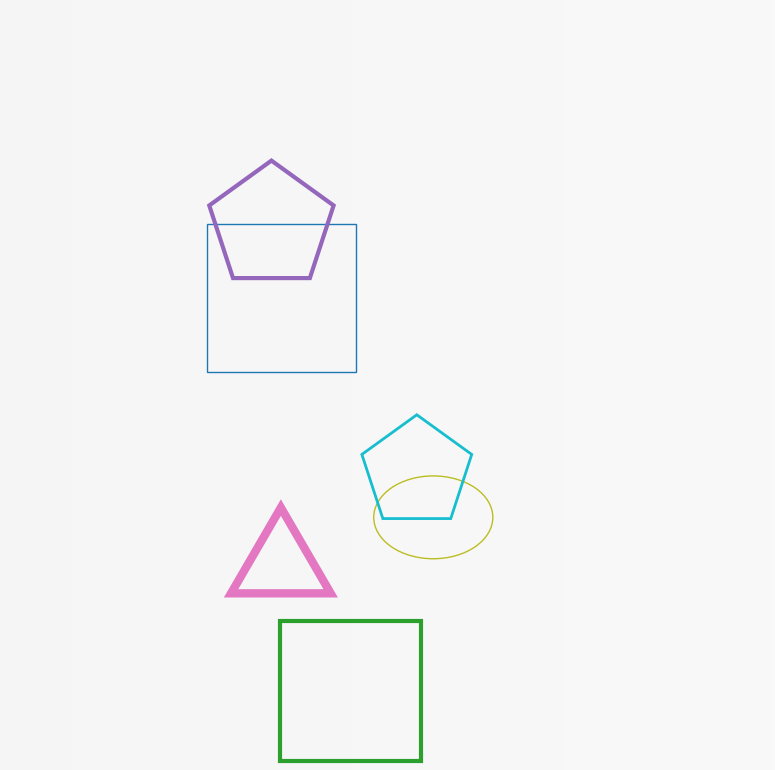[{"shape": "square", "thickness": 0.5, "radius": 0.48, "center": [0.364, 0.613]}, {"shape": "square", "thickness": 1.5, "radius": 0.45, "center": [0.452, 0.103]}, {"shape": "pentagon", "thickness": 1.5, "radius": 0.42, "center": [0.35, 0.707]}, {"shape": "triangle", "thickness": 3, "radius": 0.37, "center": [0.362, 0.267]}, {"shape": "oval", "thickness": 0.5, "radius": 0.38, "center": [0.559, 0.328]}, {"shape": "pentagon", "thickness": 1, "radius": 0.37, "center": [0.538, 0.387]}]